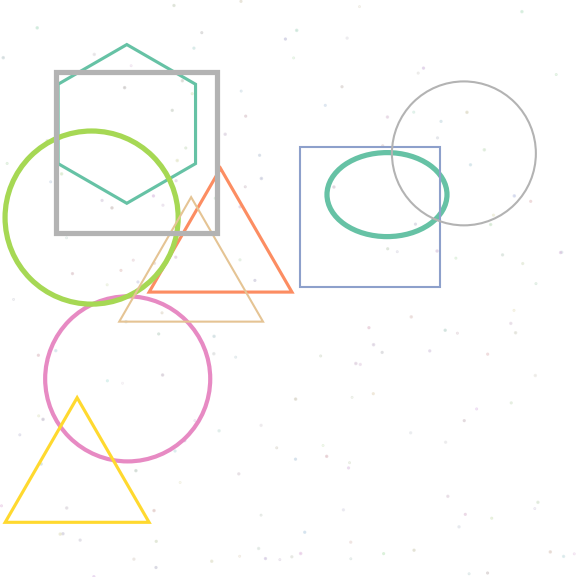[{"shape": "oval", "thickness": 2.5, "radius": 0.52, "center": [0.67, 0.662]}, {"shape": "hexagon", "thickness": 1.5, "radius": 0.69, "center": [0.22, 0.785]}, {"shape": "triangle", "thickness": 1.5, "radius": 0.71, "center": [0.382, 0.565]}, {"shape": "square", "thickness": 1, "radius": 0.61, "center": [0.641, 0.623]}, {"shape": "circle", "thickness": 2, "radius": 0.71, "center": [0.221, 0.343]}, {"shape": "circle", "thickness": 2.5, "radius": 0.75, "center": [0.159, 0.622]}, {"shape": "triangle", "thickness": 1.5, "radius": 0.72, "center": [0.134, 0.167]}, {"shape": "triangle", "thickness": 1, "radius": 0.72, "center": [0.331, 0.514]}, {"shape": "circle", "thickness": 1, "radius": 0.62, "center": [0.803, 0.734]}, {"shape": "square", "thickness": 2.5, "radius": 0.7, "center": [0.237, 0.734]}]